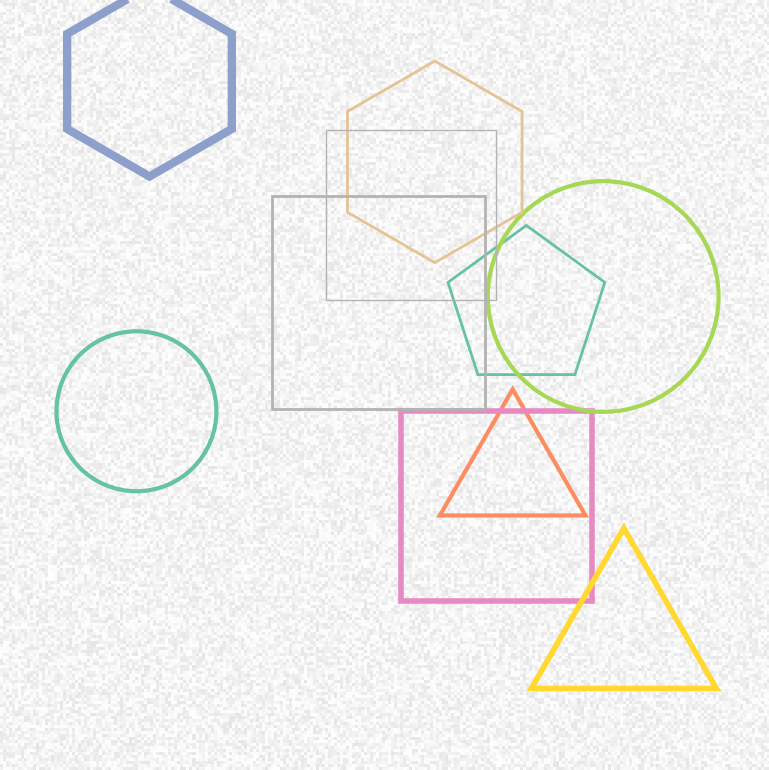[{"shape": "pentagon", "thickness": 1, "radius": 0.54, "center": [0.684, 0.6]}, {"shape": "circle", "thickness": 1.5, "radius": 0.52, "center": [0.177, 0.466]}, {"shape": "triangle", "thickness": 1.5, "radius": 0.55, "center": [0.666, 0.385]}, {"shape": "hexagon", "thickness": 3, "radius": 0.62, "center": [0.194, 0.894]}, {"shape": "square", "thickness": 2, "radius": 0.62, "center": [0.645, 0.343]}, {"shape": "circle", "thickness": 1.5, "radius": 0.75, "center": [0.783, 0.615]}, {"shape": "triangle", "thickness": 2, "radius": 0.69, "center": [0.81, 0.175]}, {"shape": "hexagon", "thickness": 1, "radius": 0.65, "center": [0.565, 0.79]}, {"shape": "square", "thickness": 0.5, "radius": 0.55, "center": [0.534, 0.721]}, {"shape": "square", "thickness": 1, "radius": 0.69, "center": [0.491, 0.607]}]